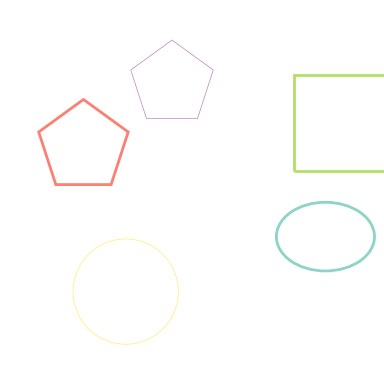[{"shape": "oval", "thickness": 2, "radius": 0.64, "center": [0.845, 0.385]}, {"shape": "pentagon", "thickness": 2, "radius": 0.61, "center": [0.217, 0.619]}, {"shape": "square", "thickness": 2, "radius": 0.63, "center": [0.889, 0.681]}, {"shape": "pentagon", "thickness": 0.5, "radius": 0.56, "center": [0.447, 0.783]}, {"shape": "circle", "thickness": 0.5, "radius": 0.68, "center": [0.326, 0.243]}]